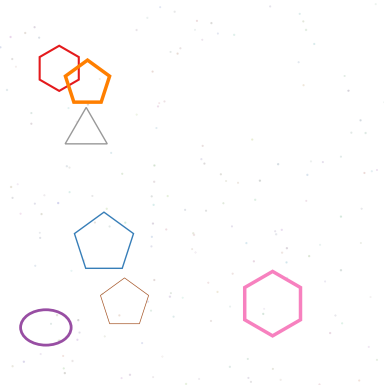[{"shape": "hexagon", "thickness": 1.5, "radius": 0.29, "center": [0.154, 0.823]}, {"shape": "pentagon", "thickness": 1, "radius": 0.4, "center": [0.27, 0.368]}, {"shape": "oval", "thickness": 2, "radius": 0.33, "center": [0.119, 0.15]}, {"shape": "pentagon", "thickness": 2.5, "radius": 0.3, "center": [0.227, 0.784]}, {"shape": "pentagon", "thickness": 0.5, "radius": 0.33, "center": [0.323, 0.212]}, {"shape": "hexagon", "thickness": 2.5, "radius": 0.42, "center": [0.708, 0.211]}, {"shape": "triangle", "thickness": 1, "radius": 0.32, "center": [0.224, 0.658]}]